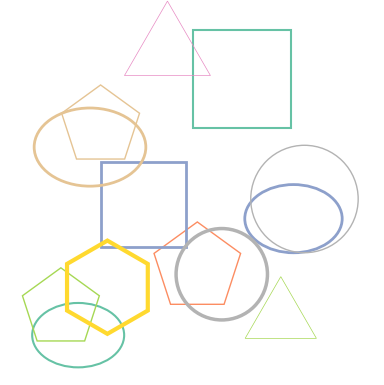[{"shape": "oval", "thickness": 1.5, "radius": 0.6, "center": [0.203, 0.129]}, {"shape": "square", "thickness": 1.5, "radius": 0.64, "center": [0.628, 0.795]}, {"shape": "pentagon", "thickness": 1, "radius": 0.59, "center": [0.513, 0.305]}, {"shape": "oval", "thickness": 2, "radius": 0.63, "center": [0.762, 0.432]}, {"shape": "square", "thickness": 2, "radius": 0.55, "center": [0.373, 0.468]}, {"shape": "triangle", "thickness": 0.5, "radius": 0.64, "center": [0.435, 0.868]}, {"shape": "pentagon", "thickness": 1, "radius": 0.52, "center": [0.158, 0.199]}, {"shape": "triangle", "thickness": 0.5, "radius": 0.53, "center": [0.729, 0.175]}, {"shape": "hexagon", "thickness": 3, "radius": 0.61, "center": [0.279, 0.254]}, {"shape": "oval", "thickness": 2, "radius": 0.73, "center": [0.234, 0.618]}, {"shape": "pentagon", "thickness": 1, "radius": 0.53, "center": [0.261, 0.673]}, {"shape": "circle", "thickness": 2.5, "radius": 0.59, "center": [0.576, 0.288]}, {"shape": "circle", "thickness": 1, "radius": 0.7, "center": [0.791, 0.483]}]